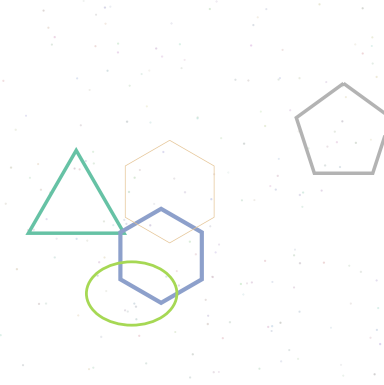[{"shape": "triangle", "thickness": 2.5, "radius": 0.72, "center": [0.198, 0.466]}, {"shape": "hexagon", "thickness": 3, "radius": 0.61, "center": [0.418, 0.335]}, {"shape": "oval", "thickness": 2, "radius": 0.59, "center": [0.342, 0.238]}, {"shape": "hexagon", "thickness": 0.5, "radius": 0.67, "center": [0.441, 0.502]}, {"shape": "pentagon", "thickness": 2.5, "radius": 0.65, "center": [0.892, 0.654]}]